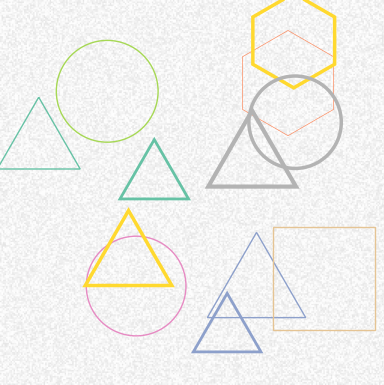[{"shape": "triangle", "thickness": 1, "radius": 0.62, "center": [0.101, 0.623]}, {"shape": "triangle", "thickness": 2, "radius": 0.51, "center": [0.401, 0.535]}, {"shape": "hexagon", "thickness": 0.5, "radius": 0.68, "center": [0.748, 0.784]}, {"shape": "triangle", "thickness": 2, "radius": 0.51, "center": [0.59, 0.137]}, {"shape": "triangle", "thickness": 1, "radius": 0.74, "center": [0.666, 0.249]}, {"shape": "circle", "thickness": 1, "radius": 0.65, "center": [0.354, 0.257]}, {"shape": "circle", "thickness": 1, "radius": 0.66, "center": [0.278, 0.763]}, {"shape": "triangle", "thickness": 2.5, "radius": 0.65, "center": [0.334, 0.323]}, {"shape": "hexagon", "thickness": 2.5, "radius": 0.61, "center": [0.763, 0.894]}, {"shape": "square", "thickness": 1, "radius": 0.67, "center": [0.841, 0.276]}, {"shape": "circle", "thickness": 2.5, "radius": 0.6, "center": [0.766, 0.683]}, {"shape": "triangle", "thickness": 3, "radius": 0.66, "center": [0.655, 0.581]}]